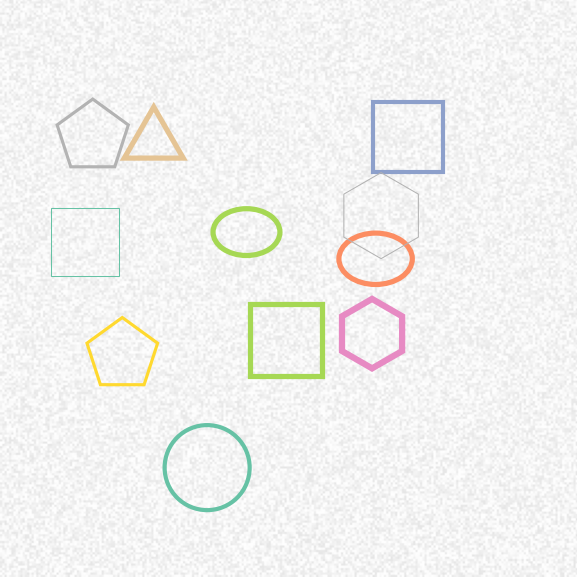[{"shape": "circle", "thickness": 2, "radius": 0.37, "center": [0.359, 0.189]}, {"shape": "square", "thickness": 0.5, "radius": 0.29, "center": [0.147, 0.579]}, {"shape": "oval", "thickness": 2.5, "radius": 0.32, "center": [0.65, 0.551]}, {"shape": "square", "thickness": 2, "radius": 0.3, "center": [0.707, 0.761]}, {"shape": "hexagon", "thickness": 3, "radius": 0.3, "center": [0.644, 0.421]}, {"shape": "square", "thickness": 2.5, "radius": 0.31, "center": [0.496, 0.41]}, {"shape": "oval", "thickness": 2.5, "radius": 0.29, "center": [0.427, 0.597]}, {"shape": "pentagon", "thickness": 1.5, "radius": 0.32, "center": [0.212, 0.385]}, {"shape": "triangle", "thickness": 2.5, "radius": 0.29, "center": [0.266, 0.755]}, {"shape": "pentagon", "thickness": 1.5, "radius": 0.32, "center": [0.161, 0.763]}, {"shape": "hexagon", "thickness": 0.5, "radius": 0.37, "center": [0.66, 0.626]}]